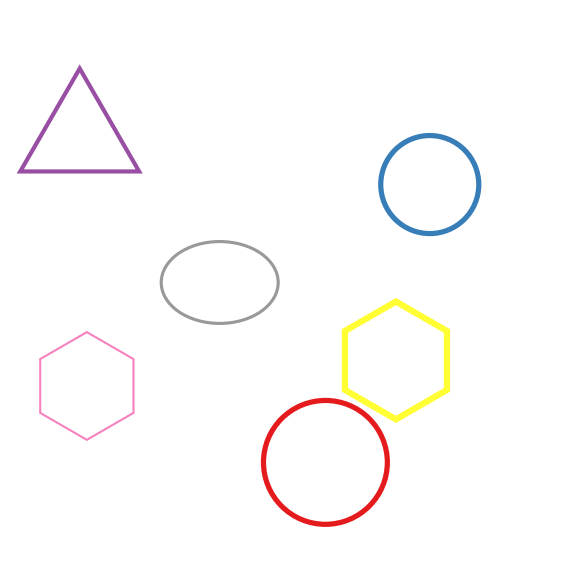[{"shape": "circle", "thickness": 2.5, "radius": 0.54, "center": [0.563, 0.198]}, {"shape": "circle", "thickness": 2.5, "radius": 0.42, "center": [0.744, 0.68]}, {"shape": "triangle", "thickness": 2, "radius": 0.59, "center": [0.138, 0.762]}, {"shape": "hexagon", "thickness": 3, "radius": 0.51, "center": [0.686, 0.375]}, {"shape": "hexagon", "thickness": 1, "radius": 0.47, "center": [0.15, 0.331]}, {"shape": "oval", "thickness": 1.5, "radius": 0.51, "center": [0.38, 0.51]}]